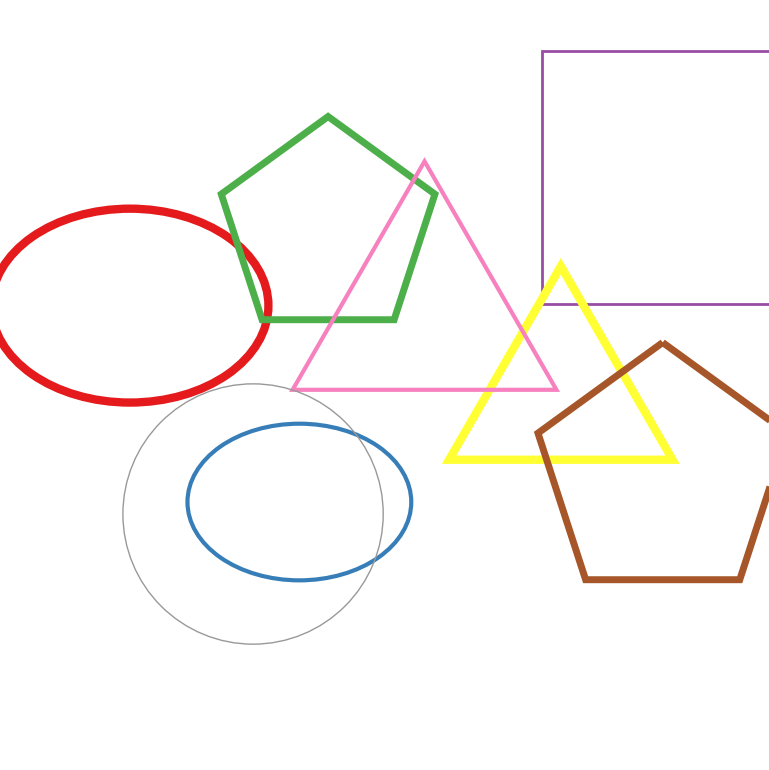[{"shape": "oval", "thickness": 3, "radius": 0.9, "center": [0.169, 0.603]}, {"shape": "oval", "thickness": 1.5, "radius": 0.73, "center": [0.389, 0.348]}, {"shape": "pentagon", "thickness": 2.5, "radius": 0.73, "center": [0.426, 0.703]}, {"shape": "square", "thickness": 1, "radius": 0.82, "center": [0.868, 0.769]}, {"shape": "triangle", "thickness": 3, "radius": 0.84, "center": [0.728, 0.487]}, {"shape": "pentagon", "thickness": 2.5, "radius": 0.85, "center": [0.861, 0.385]}, {"shape": "triangle", "thickness": 1.5, "radius": 0.99, "center": [0.551, 0.593]}, {"shape": "circle", "thickness": 0.5, "radius": 0.85, "center": [0.329, 0.332]}]